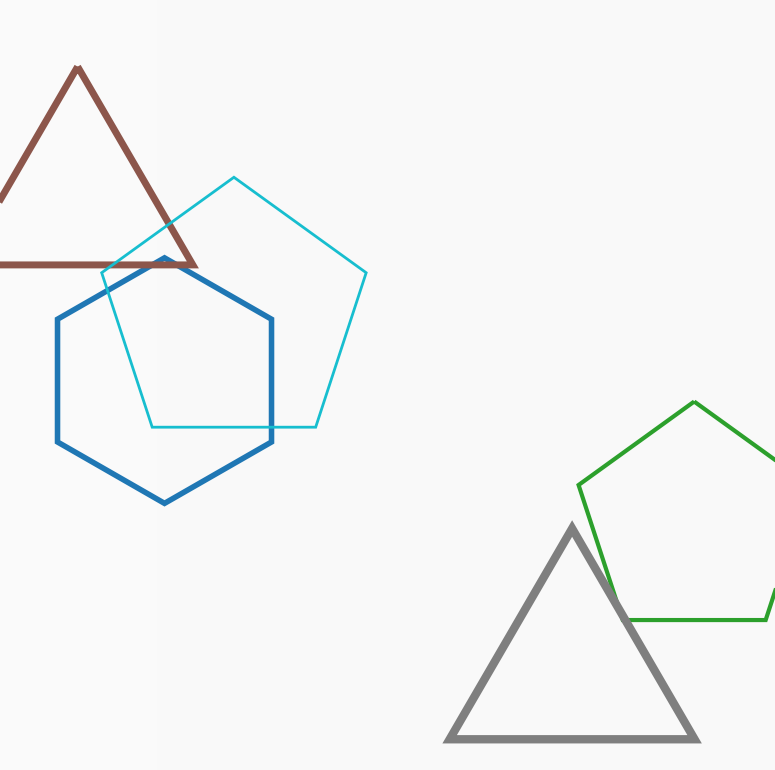[{"shape": "hexagon", "thickness": 2, "radius": 0.8, "center": [0.212, 0.506]}, {"shape": "pentagon", "thickness": 1.5, "radius": 0.78, "center": [0.896, 0.322]}, {"shape": "triangle", "thickness": 2.5, "radius": 0.86, "center": [0.1, 0.742]}, {"shape": "triangle", "thickness": 3, "radius": 0.91, "center": [0.738, 0.131]}, {"shape": "pentagon", "thickness": 1, "radius": 0.9, "center": [0.302, 0.59]}]